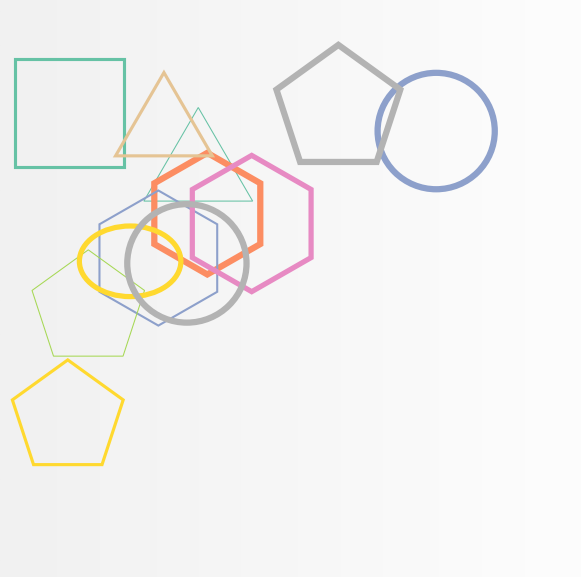[{"shape": "square", "thickness": 1.5, "radius": 0.47, "center": [0.119, 0.804]}, {"shape": "triangle", "thickness": 0.5, "radius": 0.54, "center": [0.341, 0.705]}, {"shape": "hexagon", "thickness": 3, "radius": 0.53, "center": [0.357, 0.629]}, {"shape": "hexagon", "thickness": 1, "radius": 0.58, "center": [0.272, 0.552]}, {"shape": "circle", "thickness": 3, "radius": 0.5, "center": [0.75, 0.772]}, {"shape": "hexagon", "thickness": 2.5, "radius": 0.59, "center": [0.433, 0.612]}, {"shape": "pentagon", "thickness": 0.5, "radius": 0.51, "center": [0.152, 0.465]}, {"shape": "pentagon", "thickness": 1.5, "radius": 0.5, "center": [0.117, 0.276]}, {"shape": "oval", "thickness": 2.5, "radius": 0.44, "center": [0.224, 0.547]}, {"shape": "triangle", "thickness": 1.5, "radius": 0.48, "center": [0.282, 0.777]}, {"shape": "circle", "thickness": 3, "radius": 0.51, "center": [0.322, 0.543]}, {"shape": "pentagon", "thickness": 3, "radius": 0.56, "center": [0.582, 0.809]}]